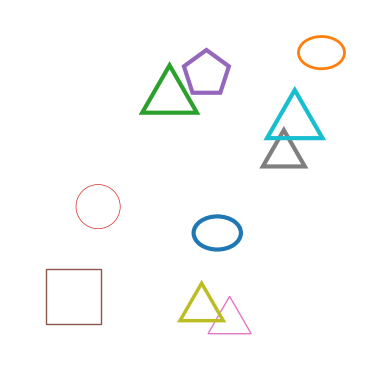[{"shape": "oval", "thickness": 3, "radius": 0.31, "center": [0.564, 0.395]}, {"shape": "oval", "thickness": 2, "radius": 0.3, "center": [0.835, 0.863]}, {"shape": "triangle", "thickness": 3, "radius": 0.41, "center": [0.44, 0.748]}, {"shape": "circle", "thickness": 0.5, "radius": 0.29, "center": [0.255, 0.463]}, {"shape": "pentagon", "thickness": 3, "radius": 0.31, "center": [0.536, 0.809]}, {"shape": "square", "thickness": 1, "radius": 0.36, "center": [0.191, 0.231]}, {"shape": "triangle", "thickness": 1, "radius": 0.32, "center": [0.596, 0.166]}, {"shape": "triangle", "thickness": 3, "radius": 0.31, "center": [0.737, 0.599]}, {"shape": "triangle", "thickness": 2.5, "radius": 0.32, "center": [0.524, 0.2]}, {"shape": "triangle", "thickness": 3, "radius": 0.42, "center": [0.766, 0.683]}]